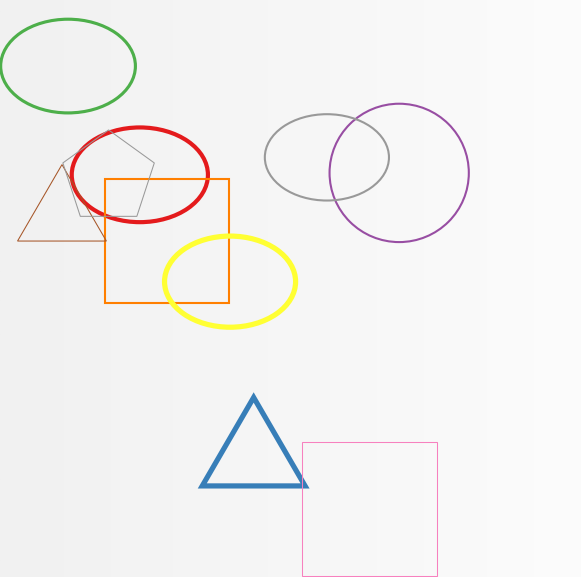[{"shape": "oval", "thickness": 2, "radius": 0.59, "center": [0.241, 0.696]}, {"shape": "triangle", "thickness": 2.5, "radius": 0.51, "center": [0.436, 0.209]}, {"shape": "oval", "thickness": 1.5, "radius": 0.58, "center": [0.117, 0.885]}, {"shape": "circle", "thickness": 1, "radius": 0.6, "center": [0.687, 0.7]}, {"shape": "square", "thickness": 1, "radius": 0.53, "center": [0.287, 0.582]}, {"shape": "oval", "thickness": 2.5, "radius": 0.56, "center": [0.396, 0.511]}, {"shape": "triangle", "thickness": 0.5, "radius": 0.44, "center": [0.107, 0.626]}, {"shape": "square", "thickness": 0.5, "radius": 0.58, "center": [0.636, 0.118]}, {"shape": "pentagon", "thickness": 0.5, "radius": 0.41, "center": [0.187, 0.691]}, {"shape": "oval", "thickness": 1, "radius": 0.53, "center": [0.562, 0.727]}]